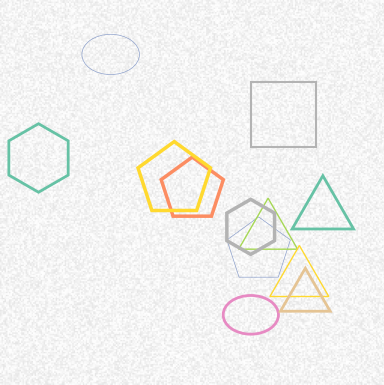[{"shape": "triangle", "thickness": 2, "radius": 0.46, "center": [0.839, 0.451]}, {"shape": "hexagon", "thickness": 2, "radius": 0.44, "center": [0.1, 0.59]}, {"shape": "pentagon", "thickness": 2.5, "radius": 0.42, "center": [0.499, 0.507]}, {"shape": "pentagon", "thickness": 0.5, "radius": 0.43, "center": [0.672, 0.35]}, {"shape": "oval", "thickness": 0.5, "radius": 0.37, "center": [0.287, 0.859]}, {"shape": "oval", "thickness": 2, "radius": 0.36, "center": [0.651, 0.182]}, {"shape": "triangle", "thickness": 1, "radius": 0.44, "center": [0.696, 0.397]}, {"shape": "pentagon", "thickness": 2.5, "radius": 0.49, "center": [0.453, 0.533]}, {"shape": "triangle", "thickness": 1, "radius": 0.44, "center": [0.778, 0.274]}, {"shape": "triangle", "thickness": 2, "radius": 0.37, "center": [0.793, 0.229]}, {"shape": "square", "thickness": 1.5, "radius": 0.42, "center": [0.737, 0.703]}, {"shape": "hexagon", "thickness": 2.5, "radius": 0.36, "center": [0.651, 0.411]}]